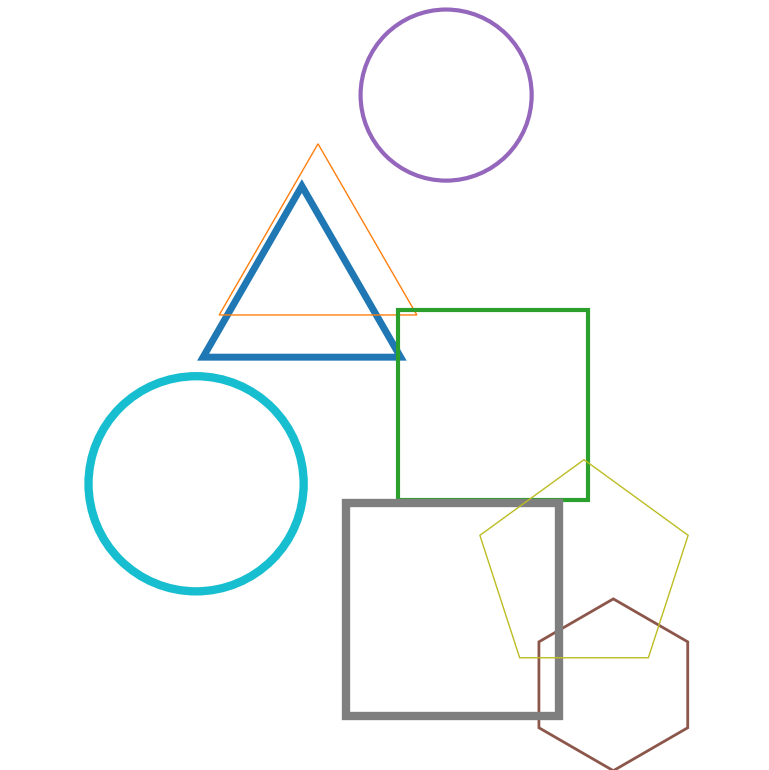[{"shape": "triangle", "thickness": 2.5, "radius": 0.74, "center": [0.392, 0.61]}, {"shape": "triangle", "thickness": 0.5, "radius": 0.74, "center": [0.413, 0.665]}, {"shape": "square", "thickness": 1.5, "radius": 0.62, "center": [0.64, 0.474]}, {"shape": "circle", "thickness": 1.5, "radius": 0.56, "center": [0.579, 0.877]}, {"shape": "hexagon", "thickness": 1, "radius": 0.56, "center": [0.797, 0.111]}, {"shape": "square", "thickness": 3, "radius": 0.69, "center": [0.588, 0.209]}, {"shape": "pentagon", "thickness": 0.5, "radius": 0.71, "center": [0.758, 0.261]}, {"shape": "circle", "thickness": 3, "radius": 0.7, "center": [0.255, 0.372]}]